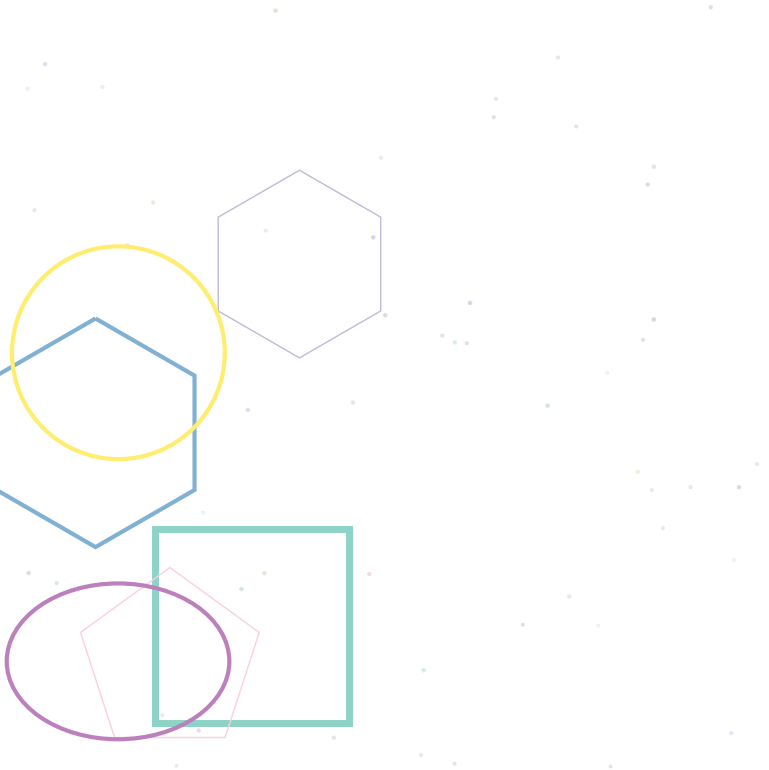[{"shape": "square", "thickness": 2.5, "radius": 0.63, "center": [0.327, 0.187]}, {"shape": "hexagon", "thickness": 0.5, "radius": 0.61, "center": [0.389, 0.657]}, {"shape": "hexagon", "thickness": 1.5, "radius": 0.74, "center": [0.124, 0.438]}, {"shape": "pentagon", "thickness": 0.5, "radius": 0.61, "center": [0.221, 0.141]}, {"shape": "oval", "thickness": 1.5, "radius": 0.72, "center": [0.153, 0.141]}, {"shape": "circle", "thickness": 1.5, "radius": 0.69, "center": [0.154, 0.542]}]